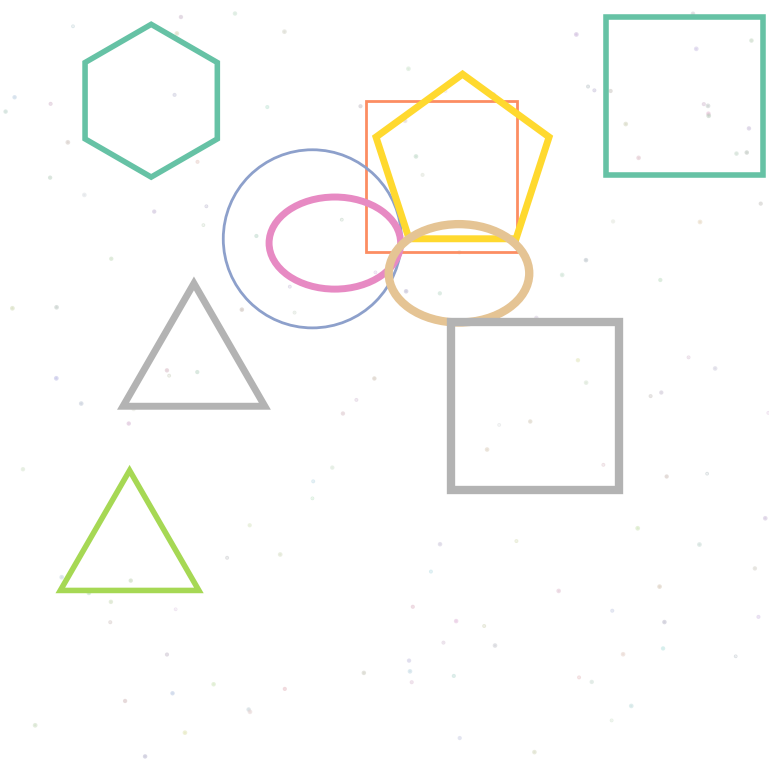[{"shape": "hexagon", "thickness": 2, "radius": 0.5, "center": [0.196, 0.869]}, {"shape": "square", "thickness": 2, "radius": 0.51, "center": [0.889, 0.875]}, {"shape": "square", "thickness": 1, "radius": 0.49, "center": [0.573, 0.771]}, {"shape": "circle", "thickness": 1, "radius": 0.58, "center": [0.406, 0.69]}, {"shape": "oval", "thickness": 2.5, "radius": 0.43, "center": [0.435, 0.684]}, {"shape": "triangle", "thickness": 2, "radius": 0.52, "center": [0.168, 0.285]}, {"shape": "pentagon", "thickness": 2.5, "radius": 0.59, "center": [0.601, 0.786]}, {"shape": "oval", "thickness": 3, "radius": 0.46, "center": [0.596, 0.645]}, {"shape": "triangle", "thickness": 2.5, "radius": 0.53, "center": [0.252, 0.526]}, {"shape": "square", "thickness": 3, "radius": 0.54, "center": [0.695, 0.473]}]